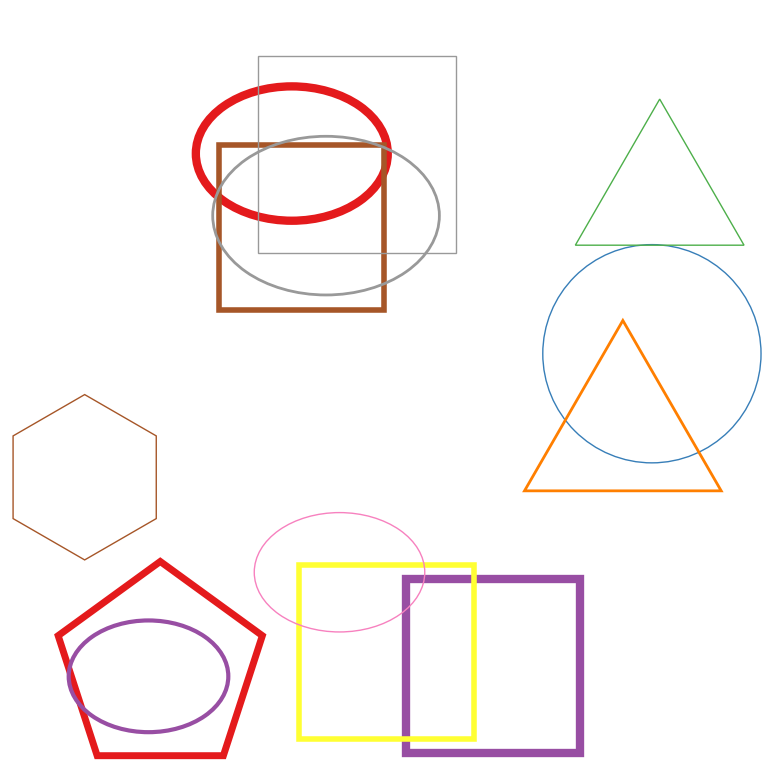[{"shape": "pentagon", "thickness": 2.5, "radius": 0.7, "center": [0.208, 0.131]}, {"shape": "oval", "thickness": 3, "radius": 0.62, "center": [0.379, 0.801]}, {"shape": "circle", "thickness": 0.5, "radius": 0.71, "center": [0.847, 0.541]}, {"shape": "triangle", "thickness": 0.5, "radius": 0.63, "center": [0.857, 0.745]}, {"shape": "oval", "thickness": 1.5, "radius": 0.52, "center": [0.193, 0.122]}, {"shape": "square", "thickness": 3, "radius": 0.57, "center": [0.64, 0.135]}, {"shape": "triangle", "thickness": 1, "radius": 0.74, "center": [0.809, 0.436]}, {"shape": "square", "thickness": 2, "radius": 0.57, "center": [0.502, 0.153]}, {"shape": "hexagon", "thickness": 0.5, "radius": 0.54, "center": [0.11, 0.38]}, {"shape": "square", "thickness": 2, "radius": 0.53, "center": [0.391, 0.705]}, {"shape": "oval", "thickness": 0.5, "radius": 0.55, "center": [0.441, 0.257]}, {"shape": "square", "thickness": 0.5, "radius": 0.64, "center": [0.464, 0.799]}, {"shape": "oval", "thickness": 1, "radius": 0.74, "center": [0.423, 0.72]}]